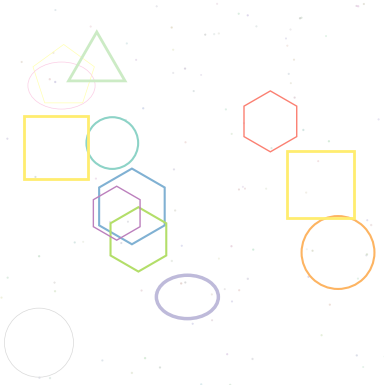[{"shape": "circle", "thickness": 1.5, "radius": 0.34, "center": [0.292, 0.628]}, {"shape": "pentagon", "thickness": 0.5, "radius": 0.42, "center": [0.165, 0.801]}, {"shape": "oval", "thickness": 2.5, "radius": 0.4, "center": [0.487, 0.229]}, {"shape": "hexagon", "thickness": 1, "radius": 0.4, "center": [0.702, 0.685]}, {"shape": "hexagon", "thickness": 1.5, "radius": 0.49, "center": [0.343, 0.464]}, {"shape": "circle", "thickness": 1.5, "radius": 0.47, "center": [0.878, 0.344]}, {"shape": "hexagon", "thickness": 1.5, "radius": 0.42, "center": [0.359, 0.378]}, {"shape": "oval", "thickness": 0.5, "radius": 0.44, "center": [0.16, 0.778]}, {"shape": "circle", "thickness": 0.5, "radius": 0.45, "center": [0.101, 0.11]}, {"shape": "hexagon", "thickness": 1, "radius": 0.35, "center": [0.303, 0.446]}, {"shape": "triangle", "thickness": 2, "radius": 0.42, "center": [0.251, 0.832]}, {"shape": "square", "thickness": 2, "radius": 0.44, "center": [0.833, 0.52]}, {"shape": "square", "thickness": 2, "radius": 0.41, "center": [0.146, 0.617]}]